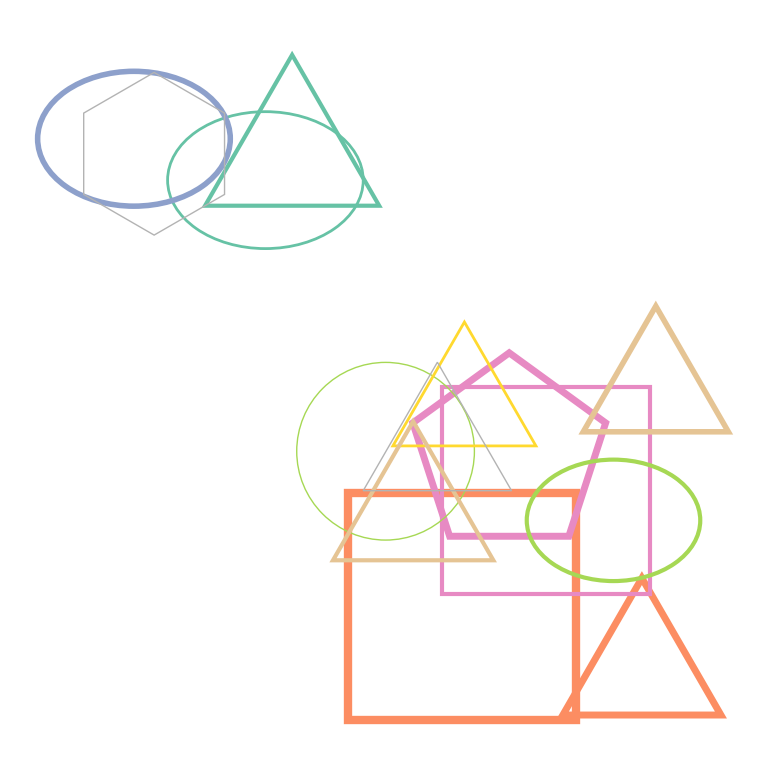[{"shape": "triangle", "thickness": 1.5, "radius": 0.65, "center": [0.379, 0.798]}, {"shape": "oval", "thickness": 1, "radius": 0.64, "center": [0.345, 0.766]}, {"shape": "triangle", "thickness": 2.5, "radius": 0.59, "center": [0.834, 0.131]}, {"shape": "square", "thickness": 3, "radius": 0.74, "center": [0.6, 0.212]}, {"shape": "oval", "thickness": 2, "radius": 0.63, "center": [0.174, 0.82]}, {"shape": "pentagon", "thickness": 2.5, "radius": 0.66, "center": [0.661, 0.41]}, {"shape": "square", "thickness": 1.5, "radius": 0.67, "center": [0.709, 0.363]}, {"shape": "oval", "thickness": 1.5, "radius": 0.56, "center": [0.797, 0.324]}, {"shape": "circle", "thickness": 0.5, "radius": 0.58, "center": [0.501, 0.414]}, {"shape": "triangle", "thickness": 1, "radius": 0.54, "center": [0.603, 0.475]}, {"shape": "triangle", "thickness": 1.5, "radius": 0.6, "center": [0.537, 0.332]}, {"shape": "triangle", "thickness": 2, "radius": 0.54, "center": [0.852, 0.494]}, {"shape": "hexagon", "thickness": 0.5, "radius": 0.53, "center": [0.2, 0.8]}, {"shape": "triangle", "thickness": 0.5, "radius": 0.56, "center": [0.568, 0.418]}]